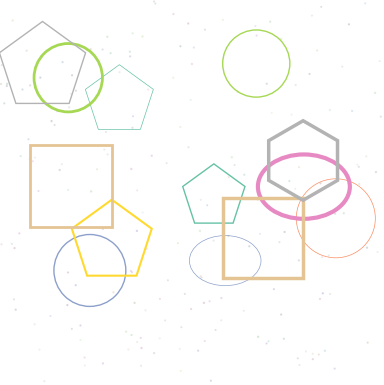[{"shape": "pentagon", "thickness": 0.5, "radius": 0.46, "center": [0.31, 0.739]}, {"shape": "pentagon", "thickness": 1, "radius": 0.43, "center": [0.555, 0.489]}, {"shape": "circle", "thickness": 0.5, "radius": 0.51, "center": [0.872, 0.433]}, {"shape": "oval", "thickness": 0.5, "radius": 0.46, "center": [0.585, 0.323]}, {"shape": "circle", "thickness": 1, "radius": 0.47, "center": [0.233, 0.298]}, {"shape": "oval", "thickness": 3, "radius": 0.6, "center": [0.789, 0.515]}, {"shape": "circle", "thickness": 1, "radius": 0.44, "center": [0.666, 0.835]}, {"shape": "circle", "thickness": 2, "radius": 0.44, "center": [0.177, 0.798]}, {"shape": "pentagon", "thickness": 1.5, "radius": 0.55, "center": [0.29, 0.372]}, {"shape": "square", "thickness": 2.5, "radius": 0.52, "center": [0.684, 0.382]}, {"shape": "square", "thickness": 2, "radius": 0.54, "center": [0.184, 0.517]}, {"shape": "hexagon", "thickness": 2.5, "radius": 0.52, "center": [0.787, 0.583]}, {"shape": "pentagon", "thickness": 1, "radius": 0.59, "center": [0.11, 0.827]}]